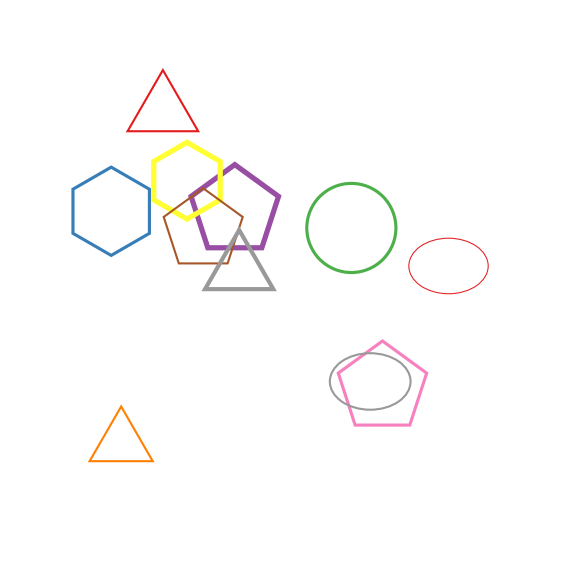[{"shape": "triangle", "thickness": 1, "radius": 0.35, "center": [0.282, 0.807]}, {"shape": "oval", "thickness": 0.5, "radius": 0.34, "center": [0.777, 0.539]}, {"shape": "hexagon", "thickness": 1.5, "radius": 0.38, "center": [0.193, 0.633]}, {"shape": "circle", "thickness": 1.5, "radius": 0.39, "center": [0.608, 0.604]}, {"shape": "pentagon", "thickness": 2.5, "radius": 0.4, "center": [0.407, 0.634]}, {"shape": "triangle", "thickness": 1, "radius": 0.32, "center": [0.21, 0.232]}, {"shape": "hexagon", "thickness": 2.5, "radius": 0.33, "center": [0.324, 0.686]}, {"shape": "pentagon", "thickness": 1, "radius": 0.36, "center": [0.352, 0.601]}, {"shape": "pentagon", "thickness": 1.5, "radius": 0.4, "center": [0.662, 0.328]}, {"shape": "oval", "thickness": 1, "radius": 0.35, "center": [0.641, 0.339]}, {"shape": "triangle", "thickness": 2, "radius": 0.34, "center": [0.414, 0.533]}]